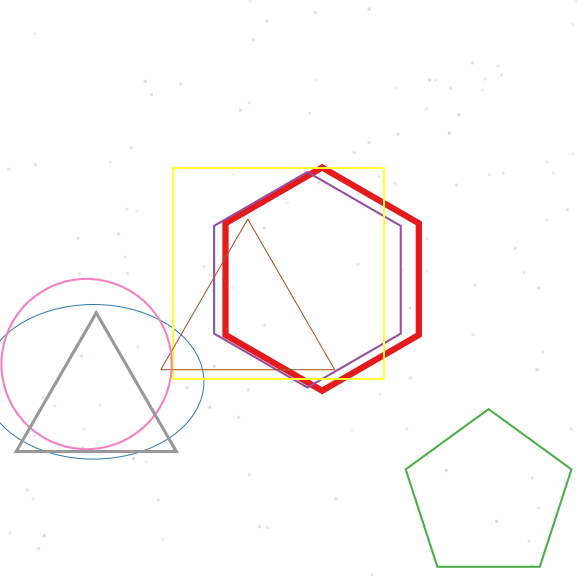[{"shape": "hexagon", "thickness": 3, "radius": 0.97, "center": [0.558, 0.516]}, {"shape": "oval", "thickness": 0.5, "radius": 0.96, "center": [0.162, 0.338]}, {"shape": "pentagon", "thickness": 1, "radius": 0.75, "center": [0.846, 0.14]}, {"shape": "hexagon", "thickness": 1, "radius": 0.93, "center": [0.532, 0.515]}, {"shape": "square", "thickness": 1, "radius": 0.91, "center": [0.482, 0.525]}, {"shape": "triangle", "thickness": 0.5, "radius": 0.87, "center": [0.429, 0.446]}, {"shape": "circle", "thickness": 1, "radius": 0.74, "center": [0.15, 0.369]}, {"shape": "triangle", "thickness": 1.5, "radius": 0.8, "center": [0.167, 0.297]}]